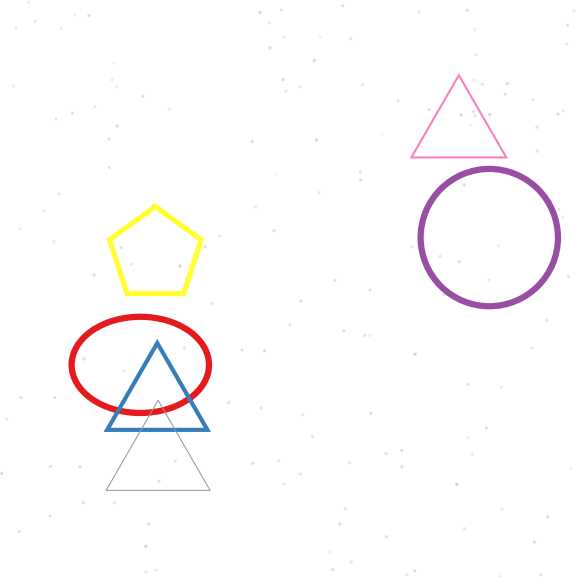[{"shape": "oval", "thickness": 3, "radius": 0.59, "center": [0.243, 0.367]}, {"shape": "triangle", "thickness": 2, "radius": 0.5, "center": [0.272, 0.305]}, {"shape": "circle", "thickness": 3, "radius": 0.59, "center": [0.847, 0.588]}, {"shape": "pentagon", "thickness": 2.5, "radius": 0.42, "center": [0.269, 0.558]}, {"shape": "triangle", "thickness": 1, "radius": 0.47, "center": [0.795, 0.774]}, {"shape": "triangle", "thickness": 0.5, "radius": 0.52, "center": [0.274, 0.202]}]